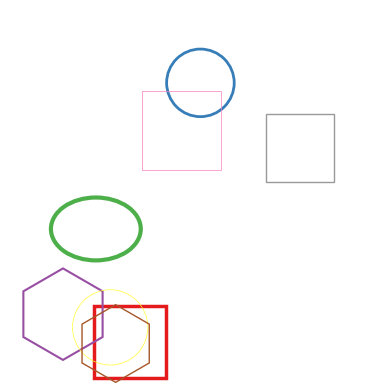[{"shape": "square", "thickness": 2.5, "radius": 0.47, "center": [0.337, 0.111]}, {"shape": "circle", "thickness": 2, "radius": 0.44, "center": [0.521, 0.785]}, {"shape": "oval", "thickness": 3, "radius": 0.58, "center": [0.249, 0.405]}, {"shape": "hexagon", "thickness": 1.5, "radius": 0.59, "center": [0.164, 0.184]}, {"shape": "circle", "thickness": 0.5, "radius": 0.49, "center": [0.286, 0.15]}, {"shape": "hexagon", "thickness": 1, "radius": 0.5, "center": [0.3, 0.108]}, {"shape": "square", "thickness": 0.5, "radius": 0.51, "center": [0.471, 0.662]}, {"shape": "square", "thickness": 1, "radius": 0.44, "center": [0.779, 0.616]}]